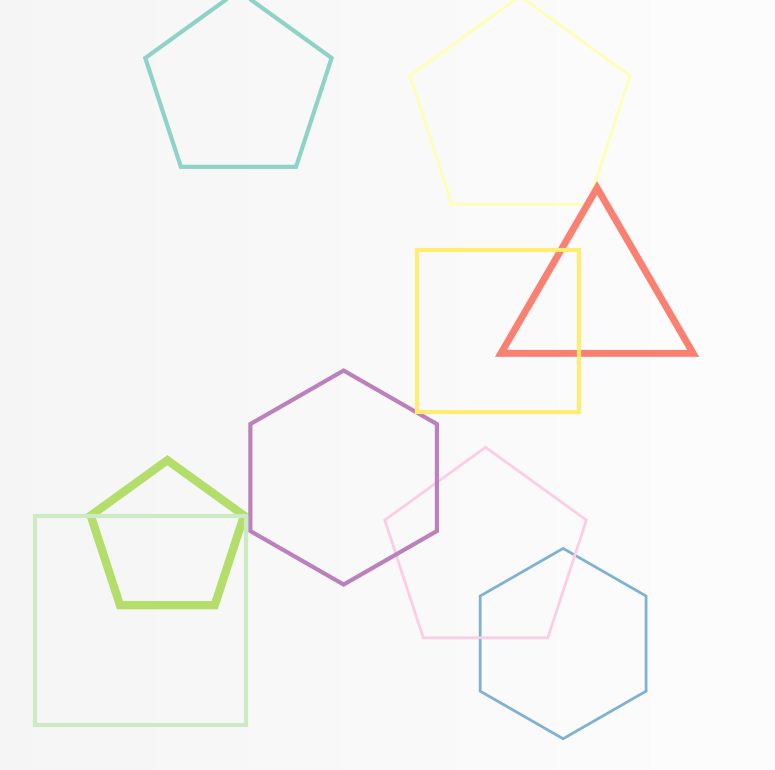[{"shape": "pentagon", "thickness": 1.5, "radius": 0.63, "center": [0.308, 0.886]}, {"shape": "pentagon", "thickness": 1, "radius": 0.75, "center": [0.671, 0.856]}, {"shape": "triangle", "thickness": 2.5, "radius": 0.72, "center": [0.77, 0.613]}, {"shape": "hexagon", "thickness": 1, "radius": 0.62, "center": [0.727, 0.164]}, {"shape": "pentagon", "thickness": 3, "radius": 0.52, "center": [0.216, 0.298]}, {"shape": "pentagon", "thickness": 1, "radius": 0.68, "center": [0.627, 0.282]}, {"shape": "hexagon", "thickness": 1.5, "radius": 0.69, "center": [0.443, 0.38]}, {"shape": "square", "thickness": 1.5, "radius": 0.68, "center": [0.181, 0.194]}, {"shape": "square", "thickness": 1.5, "radius": 0.52, "center": [0.642, 0.57]}]